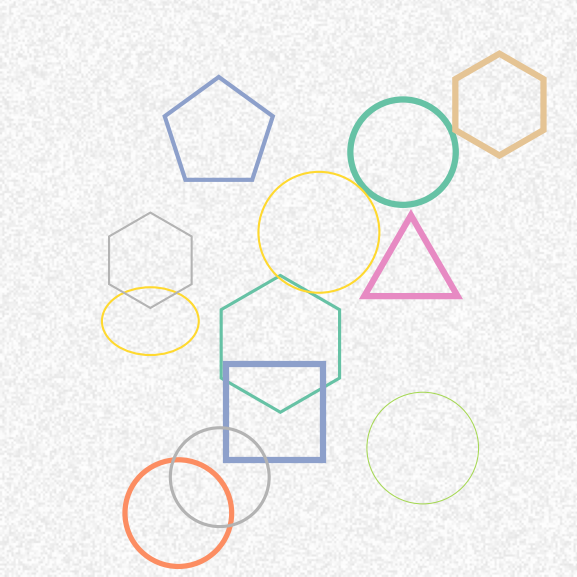[{"shape": "circle", "thickness": 3, "radius": 0.46, "center": [0.698, 0.736]}, {"shape": "hexagon", "thickness": 1.5, "radius": 0.59, "center": [0.485, 0.404]}, {"shape": "circle", "thickness": 2.5, "radius": 0.46, "center": [0.309, 0.111]}, {"shape": "pentagon", "thickness": 2, "radius": 0.49, "center": [0.379, 0.767]}, {"shape": "square", "thickness": 3, "radius": 0.42, "center": [0.475, 0.286]}, {"shape": "triangle", "thickness": 3, "radius": 0.47, "center": [0.712, 0.533]}, {"shape": "circle", "thickness": 0.5, "radius": 0.48, "center": [0.732, 0.223]}, {"shape": "circle", "thickness": 1, "radius": 0.52, "center": [0.552, 0.597]}, {"shape": "oval", "thickness": 1, "radius": 0.42, "center": [0.26, 0.443]}, {"shape": "hexagon", "thickness": 3, "radius": 0.44, "center": [0.865, 0.818]}, {"shape": "hexagon", "thickness": 1, "radius": 0.41, "center": [0.26, 0.548]}, {"shape": "circle", "thickness": 1.5, "radius": 0.43, "center": [0.38, 0.173]}]